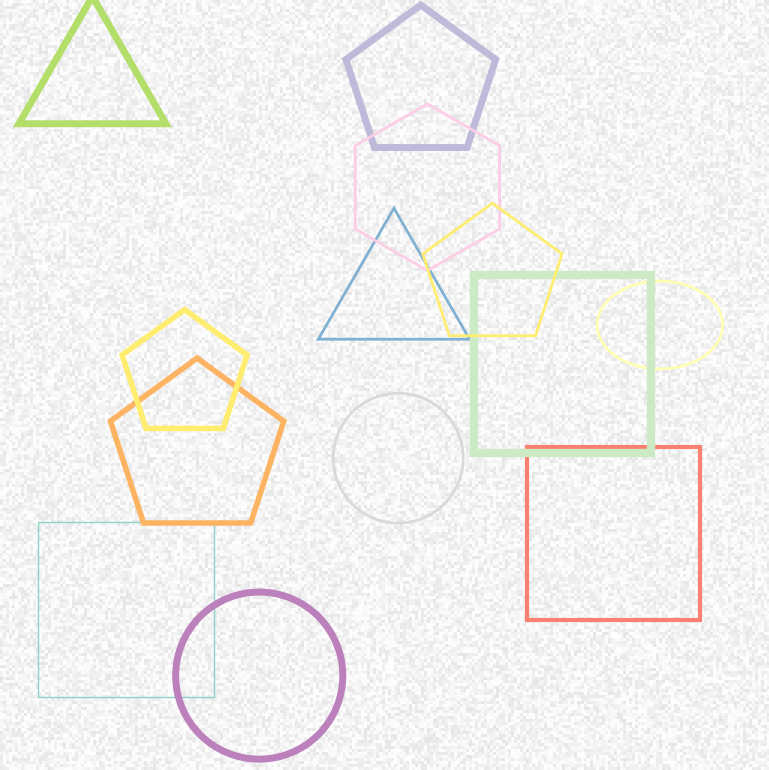[{"shape": "square", "thickness": 0.5, "radius": 0.57, "center": [0.164, 0.208]}, {"shape": "oval", "thickness": 1, "radius": 0.41, "center": [0.857, 0.578]}, {"shape": "pentagon", "thickness": 2.5, "radius": 0.51, "center": [0.546, 0.891]}, {"shape": "square", "thickness": 1.5, "radius": 0.56, "center": [0.797, 0.307]}, {"shape": "triangle", "thickness": 1, "radius": 0.57, "center": [0.512, 0.616]}, {"shape": "pentagon", "thickness": 2, "radius": 0.59, "center": [0.256, 0.417]}, {"shape": "triangle", "thickness": 2.5, "radius": 0.55, "center": [0.12, 0.894]}, {"shape": "hexagon", "thickness": 1, "radius": 0.54, "center": [0.555, 0.757]}, {"shape": "circle", "thickness": 1, "radius": 0.42, "center": [0.517, 0.405]}, {"shape": "circle", "thickness": 2.5, "radius": 0.54, "center": [0.337, 0.123]}, {"shape": "square", "thickness": 3, "radius": 0.58, "center": [0.731, 0.527]}, {"shape": "pentagon", "thickness": 1, "radius": 0.48, "center": [0.64, 0.641]}, {"shape": "pentagon", "thickness": 2, "radius": 0.43, "center": [0.24, 0.513]}]